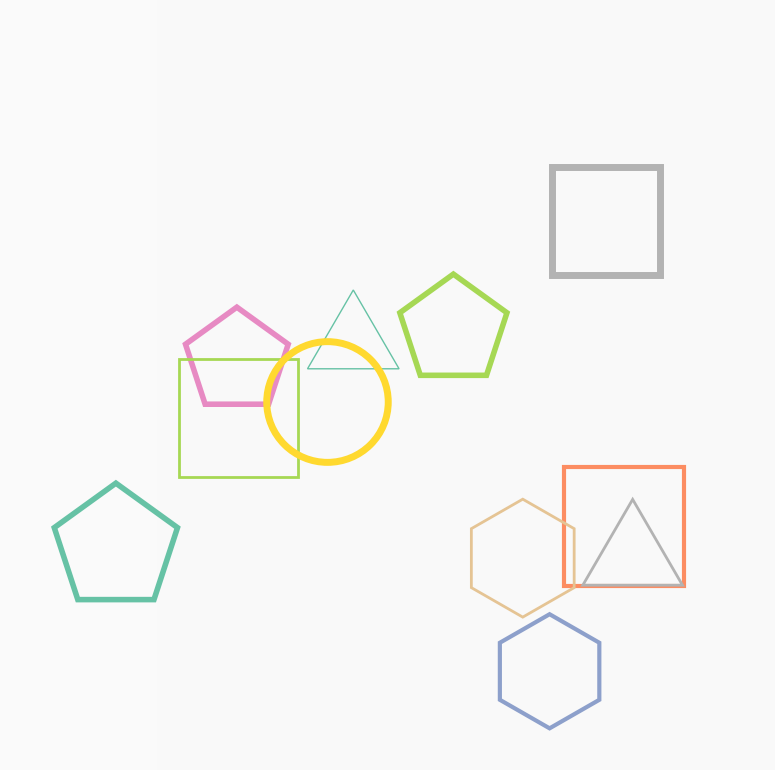[{"shape": "triangle", "thickness": 0.5, "radius": 0.34, "center": [0.456, 0.555]}, {"shape": "pentagon", "thickness": 2, "radius": 0.42, "center": [0.15, 0.289]}, {"shape": "square", "thickness": 1.5, "radius": 0.39, "center": [0.805, 0.316]}, {"shape": "hexagon", "thickness": 1.5, "radius": 0.37, "center": [0.709, 0.128]}, {"shape": "pentagon", "thickness": 2, "radius": 0.35, "center": [0.306, 0.531]}, {"shape": "pentagon", "thickness": 2, "radius": 0.36, "center": [0.585, 0.571]}, {"shape": "square", "thickness": 1, "radius": 0.38, "center": [0.308, 0.457]}, {"shape": "circle", "thickness": 2.5, "radius": 0.39, "center": [0.423, 0.478]}, {"shape": "hexagon", "thickness": 1, "radius": 0.38, "center": [0.675, 0.275]}, {"shape": "square", "thickness": 2.5, "radius": 0.35, "center": [0.782, 0.713]}, {"shape": "triangle", "thickness": 1, "radius": 0.37, "center": [0.816, 0.277]}]